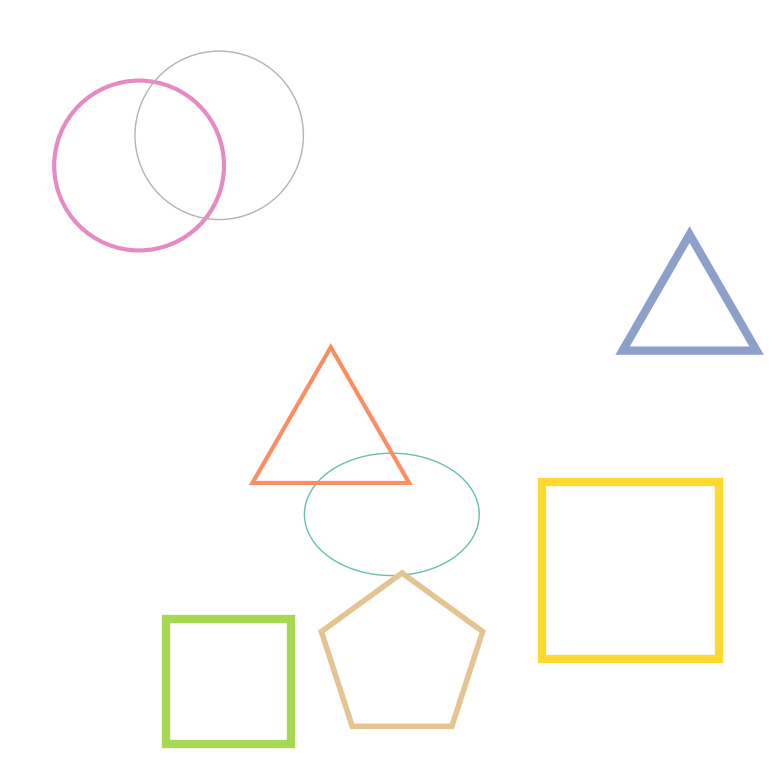[{"shape": "oval", "thickness": 0.5, "radius": 0.57, "center": [0.509, 0.332]}, {"shape": "triangle", "thickness": 1.5, "radius": 0.59, "center": [0.43, 0.432]}, {"shape": "triangle", "thickness": 3, "radius": 0.5, "center": [0.896, 0.595]}, {"shape": "circle", "thickness": 1.5, "radius": 0.55, "center": [0.181, 0.785]}, {"shape": "square", "thickness": 3, "radius": 0.41, "center": [0.297, 0.115]}, {"shape": "square", "thickness": 3, "radius": 0.57, "center": [0.819, 0.259]}, {"shape": "pentagon", "thickness": 2, "radius": 0.55, "center": [0.522, 0.146]}, {"shape": "circle", "thickness": 0.5, "radius": 0.55, "center": [0.285, 0.824]}]